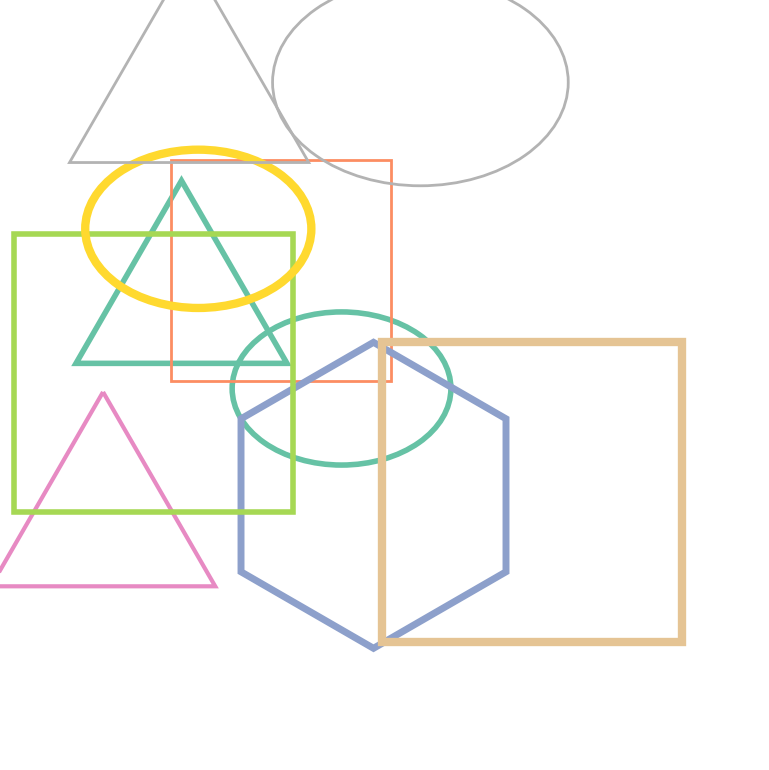[{"shape": "oval", "thickness": 2, "radius": 0.71, "center": [0.444, 0.495]}, {"shape": "triangle", "thickness": 2, "radius": 0.79, "center": [0.236, 0.607]}, {"shape": "square", "thickness": 1, "radius": 0.72, "center": [0.365, 0.649]}, {"shape": "hexagon", "thickness": 2.5, "radius": 0.99, "center": [0.485, 0.357]}, {"shape": "triangle", "thickness": 1.5, "radius": 0.84, "center": [0.134, 0.323]}, {"shape": "square", "thickness": 2, "radius": 0.9, "center": [0.199, 0.516]}, {"shape": "oval", "thickness": 3, "radius": 0.73, "center": [0.258, 0.703]}, {"shape": "square", "thickness": 3, "radius": 0.97, "center": [0.691, 0.361]}, {"shape": "triangle", "thickness": 1, "radius": 0.9, "center": [0.246, 0.879]}, {"shape": "oval", "thickness": 1, "radius": 0.96, "center": [0.546, 0.893]}]